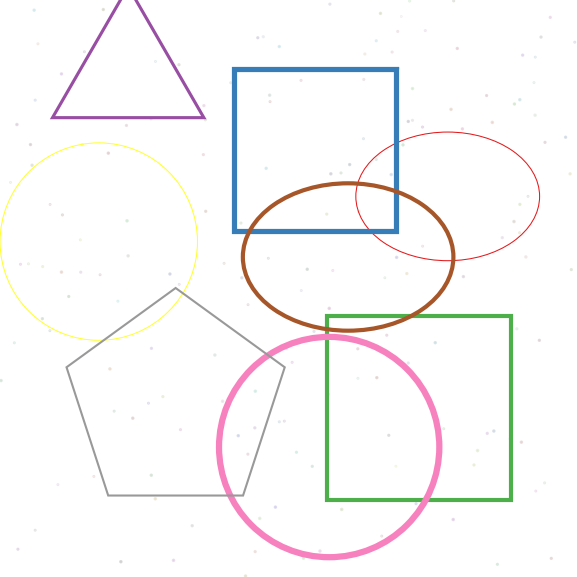[{"shape": "oval", "thickness": 0.5, "radius": 0.8, "center": [0.775, 0.659]}, {"shape": "square", "thickness": 2.5, "radius": 0.7, "center": [0.546, 0.739]}, {"shape": "square", "thickness": 2, "radius": 0.8, "center": [0.725, 0.292]}, {"shape": "triangle", "thickness": 1.5, "radius": 0.76, "center": [0.222, 0.871]}, {"shape": "circle", "thickness": 0.5, "radius": 0.85, "center": [0.171, 0.581]}, {"shape": "oval", "thickness": 2, "radius": 0.91, "center": [0.603, 0.554]}, {"shape": "circle", "thickness": 3, "radius": 0.95, "center": [0.57, 0.225]}, {"shape": "pentagon", "thickness": 1, "radius": 0.99, "center": [0.304, 0.302]}]